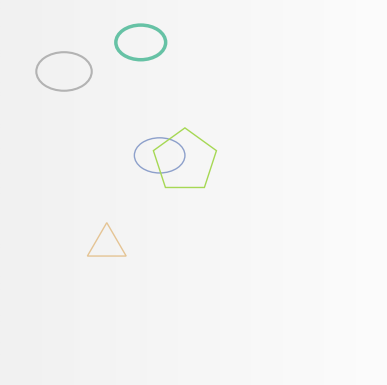[{"shape": "oval", "thickness": 2.5, "radius": 0.32, "center": [0.363, 0.89]}, {"shape": "oval", "thickness": 1, "radius": 0.33, "center": [0.412, 0.596]}, {"shape": "pentagon", "thickness": 1, "radius": 0.43, "center": [0.477, 0.582]}, {"shape": "triangle", "thickness": 1, "radius": 0.29, "center": [0.276, 0.364]}, {"shape": "oval", "thickness": 1.5, "radius": 0.36, "center": [0.165, 0.814]}]